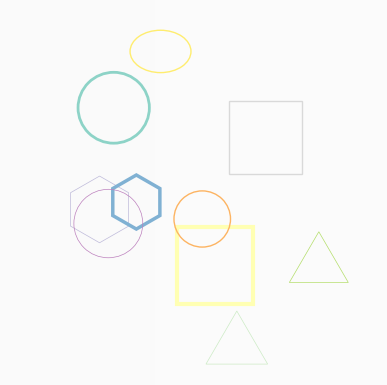[{"shape": "circle", "thickness": 2, "radius": 0.46, "center": [0.293, 0.72]}, {"shape": "square", "thickness": 3, "radius": 0.49, "center": [0.555, 0.31]}, {"shape": "hexagon", "thickness": 0.5, "radius": 0.43, "center": [0.257, 0.456]}, {"shape": "hexagon", "thickness": 2.5, "radius": 0.35, "center": [0.352, 0.475]}, {"shape": "circle", "thickness": 1, "radius": 0.36, "center": [0.522, 0.431]}, {"shape": "triangle", "thickness": 0.5, "radius": 0.44, "center": [0.823, 0.31]}, {"shape": "square", "thickness": 1, "radius": 0.47, "center": [0.686, 0.644]}, {"shape": "circle", "thickness": 0.5, "radius": 0.44, "center": [0.28, 0.419]}, {"shape": "triangle", "thickness": 0.5, "radius": 0.46, "center": [0.611, 0.1]}, {"shape": "oval", "thickness": 1, "radius": 0.39, "center": [0.414, 0.866]}]